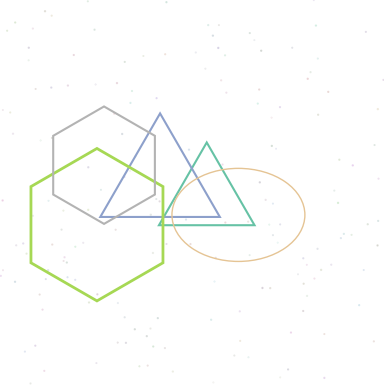[{"shape": "triangle", "thickness": 1.5, "radius": 0.72, "center": [0.537, 0.487]}, {"shape": "triangle", "thickness": 1.5, "radius": 0.9, "center": [0.416, 0.526]}, {"shape": "hexagon", "thickness": 2, "radius": 0.99, "center": [0.252, 0.416]}, {"shape": "oval", "thickness": 1, "radius": 0.86, "center": [0.619, 0.442]}, {"shape": "hexagon", "thickness": 1.5, "radius": 0.76, "center": [0.27, 0.571]}]